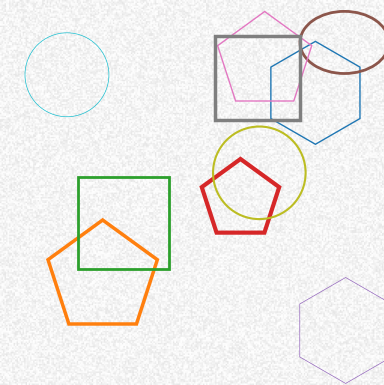[{"shape": "hexagon", "thickness": 1, "radius": 0.67, "center": [0.819, 0.759]}, {"shape": "pentagon", "thickness": 2.5, "radius": 0.75, "center": [0.267, 0.279]}, {"shape": "square", "thickness": 2, "radius": 0.59, "center": [0.321, 0.421]}, {"shape": "pentagon", "thickness": 3, "radius": 0.53, "center": [0.625, 0.481]}, {"shape": "hexagon", "thickness": 0.5, "radius": 0.69, "center": [0.898, 0.142]}, {"shape": "oval", "thickness": 2, "radius": 0.58, "center": [0.895, 0.89]}, {"shape": "pentagon", "thickness": 1, "radius": 0.64, "center": [0.687, 0.842]}, {"shape": "square", "thickness": 2.5, "radius": 0.55, "center": [0.668, 0.798]}, {"shape": "circle", "thickness": 1.5, "radius": 0.6, "center": [0.674, 0.551]}, {"shape": "circle", "thickness": 0.5, "radius": 0.54, "center": [0.174, 0.806]}]